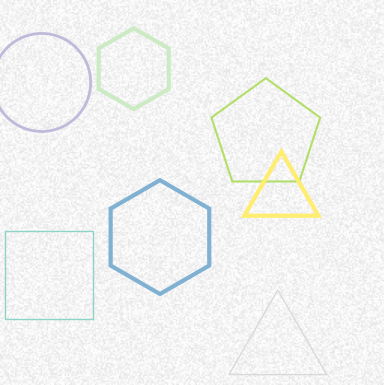[{"shape": "square", "thickness": 1, "radius": 0.57, "center": [0.127, 0.285]}, {"shape": "circle", "thickness": 2, "radius": 0.64, "center": [0.108, 0.786]}, {"shape": "hexagon", "thickness": 3, "radius": 0.74, "center": [0.415, 0.384]}, {"shape": "pentagon", "thickness": 1.5, "radius": 0.74, "center": [0.69, 0.649]}, {"shape": "triangle", "thickness": 1, "radius": 0.73, "center": [0.722, 0.1]}, {"shape": "hexagon", "thickness": 3, "radius": 0.53, "center": [0.347, 0.822]}, {"shape": "triangle", "thickness": 3, "radius": 0.56, "center": [0.731, 0.495]}]